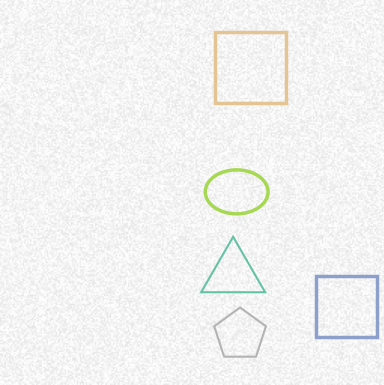[{"shape": "triangle", "thickness": 1.5, "radius": 0.48, "center": [0.606, 0.289]}, {"shape": "square", "thickness": 2.5, "radius": 0.4, "center": [0.9, 0.203]}, {"shape": "oval", "thickness": 2.5, "radius": 0.41, "center": [0.615, 0.502]}, {"shape": "square", "thickness": 2.5, "radius": 0.46, "center": [0.65, 0.825]}, {"shape": "pentagon", "thickness": 1.5, "radius": 0.35, "center": [0.624, 0.131]}]